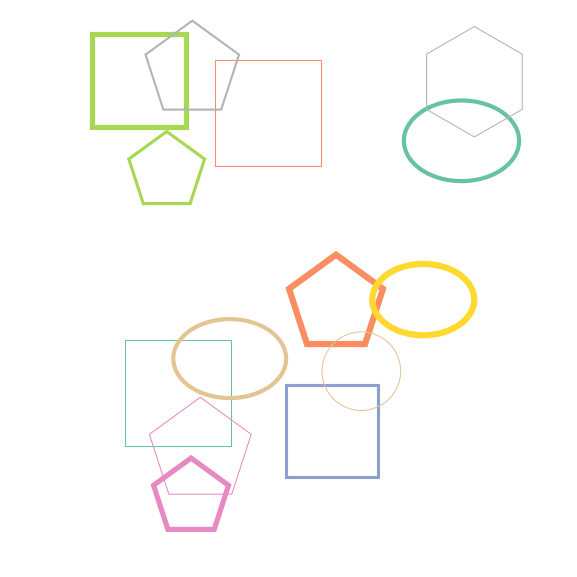[{"shape": "oval", "thickness": 2, "radius": 0.5, "center": [0.799, 0.755]}, {"shape": "square", "thickness": 0.5, "radius": 0.46, "center": [0.308, 0.318]}, {"shape": "pentagon", "thickness": 3, "radius": 0.43, "center": [0.582, 0.473]}, {"shape": "square", "thickness": 0.5, "radius": 0.46, "center": [0.464, 0.803]}, {"shape": "square", "thickness": 1.5, "radius": 0.4, "center": [0.575, 0.252]}, {"shape": "pentagon", "thickness": 0.5, "radius": 0.46, "center": [0.347, 0.218]}, {"shape": "pentagon", "thickness": 2.5, "radius": 0.34, "center": [0.331, 0.138]}, {"shape": "pentagon", "thickness": 1.5, "radius": 0.34, "center": [0.289, 0.702]}, {"shape": "square", "thickness": 2.5, "radius": 0.4, "center": [0.241, 0.86]}, {"shape": "oval", "thickness": 3, "radius": 0.44, "center": [0.733, 0.48]}, {"shape": "circle", "thickness": 0.5, "radius": 0.34, "center": [0.626, 0.356]}, {"shape": "oval", "thickness": 2, "radius": 0.49, "center": [0.398, 0.378]}, {"shape": "hexagon", "thickness": 0.5, "radius": 0.48, "center": [0.821, 0.858]}, {"shape": "pentagon", "thickness": 1, "radius": 0.43, "center": [0.333, 0.878]}]